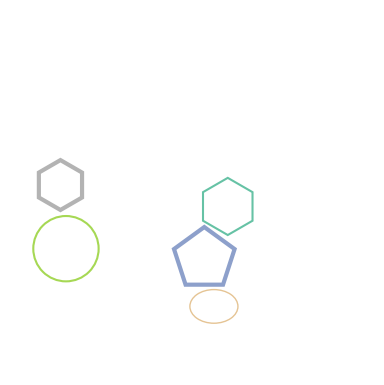[{"shape": "hexagon", "thickness": 1.5, "radius": 0.37, "center": [0.592, 0.464]}, {"shape": "pentagon", "thickness": 3, "radius": 0.41, "center": [0.531, 0.328]}, {"shape": "circle", "thickness": 1.5, "radius": 0.42, "center": [0.171, 0.354]}, {"shape": "oval", "thickness": 1, "radius": 0.31, "center": [0.556, 0.204]}, {"shape": "hexagon", "thickness": 3, "radius": 0.32, "center": [0.157, 0.519]}]